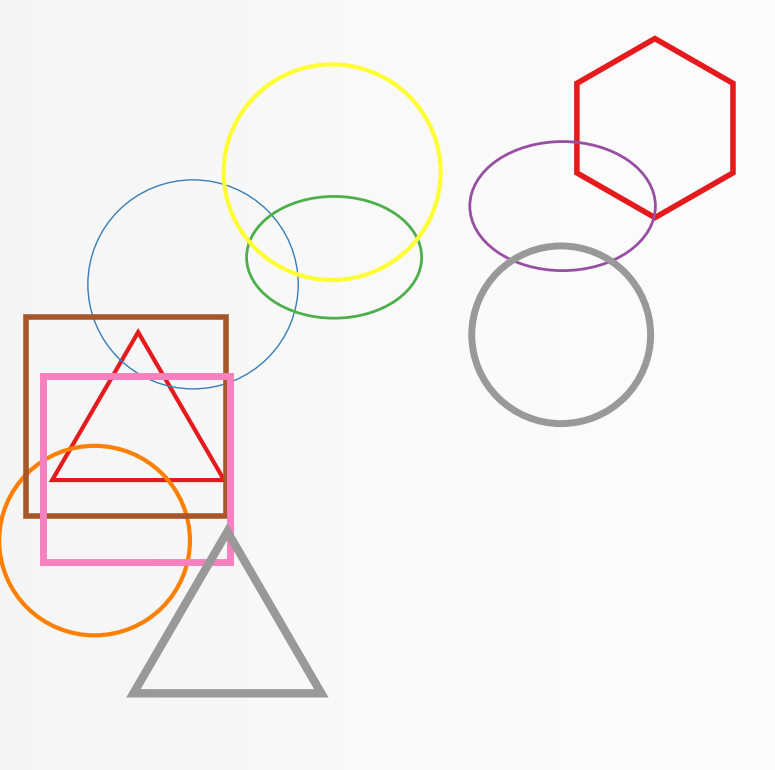[{"shape": "hexagon", "thickness": 2, "radius": 0.58, "center": [0.845, 0.834]}, {"shape": "triangle", "thickness": 1.5, "radius": 0.64, "center": [0.178, 0.441]}, {"shape": "circle", "thickness": 0.5, "radius": 0.68, "center": [0.249, 0.631]}, {"shape": "oval", "thickness": 1, "radius": 0.56, "center": [0.431, 0.666]}, {"shape": "oval", "thickness": 1, "radius": 0.6, "center": [0.726, 0.732]}, {"shape": "circle", "thickness": 1.5, "radius": 0.62, "center": [0.122, 0.298]}, {"shape": "circle", "thickness": 1.5, "radius": 0.7, "center": [0.429, 0.776]}, {"shape": "square", "thickness": 2, "radius": 0.65, "center": [0.163, 0.459]}, {"shape": "square", "thickness": 2.5, "radius": 0.61, "center": [0.176, 0.391]}, {"shape": "circle", "thickness": 2.5, "radius": 0.58, "center": [0.724, 0.565]}, {"shape": "triangle", "thickness": 3, "radius": 0.7, "center": [0.293, 0.17]}]